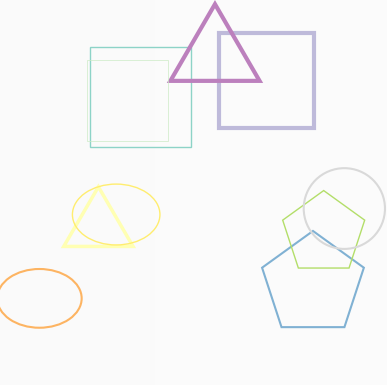[{"shape": "square", "thickness": 1, "radius": 0.65, "center": [0.362, 0.748]}, {"shape": "triangle", "thickness": 2.5, "radius": 0.52, "center": [0.254, 0.412]}, {"shape": "square", "thickness": 3, "radius": 0.62, "center": [0.688, 0.791]}, {"shape": "pentagon", "thickness": 1.5, "radius": 0.69, "center": [0.808, 0.262]}, {"shape": "oval", "thickness": 1.5, "radius": 0.54, "center": [0.102, 0.225]}, {"shape": "pentagon", "thickness": 1, "radius": 0.56, "center": [0.835, 0.394]}, {"shape": "circle", "thickness": 1.5, "radius": 0.52, "center": [0.889, 0.458]}, {"shape": "triangle", "thickness": 3, "radius": 0.66, "center": [0.555, 0.856]}, {"shape": "square", "thickness": 0.5, "radius": 0.52, "center": [0.33, 0.739]}, {"shape": "oval", "thickness": 1, "radius": 0.56, "center": [0.3, 0.443]}]